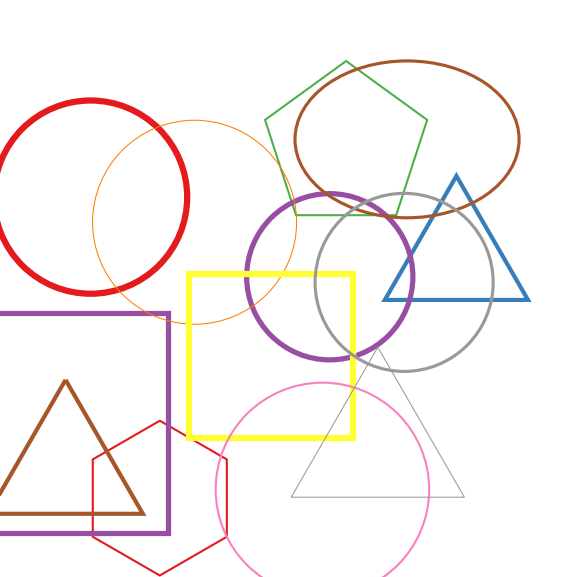[{"shape": "circle", "thickness": 3, "radius": 0.84, "center": [0.157, 0.658]}, {"shape": "hexagon", "thickness": 1, "radius": 0.67, "center": [0.277, 0.137]}, {"shape": "triangle", "thickness": 2, "radius": 0.72, "center": [0.79, 0.551]}, {"shape": "pentagon", "thickness": 1, "radius": 0.74, "center": [0.599, 0.746]}, {"shape": "square", "thickness": 2.5, "radius": 0.95, "center": [0.1, 0.267]}, {"shape": "circle", "thickness": 2.5, "radius": 0.72, "center": [0.571, 0.52]}, {"shape": "circle", "thickness": 0.5, "radius": 0.88, "center": [0.337, 0.614]}, {"shape": "square", "thickness": 3, "radius": 0.71, "center": [0.47, 0.382]}, {"shape": "oval", "thickness": 1.5, "radius": 0.97, "center": [0.705, 0.758]}, {"shape": "triangle", "thickness": 2, "radius": 0.77, "center": [0.113, 0.187]}, {"shape": "circle", "thickness": 1, "radius": 0.92, "center": [0.558, 0.152]}, {"shape": "circle", "thickness": 1.5, "radius": 0.77, "center": [0.7, 0.51]}, {"shape": "triangle", "thickness": 0.5, "radius": 0.87, "center": [0.654, 0.225]}]